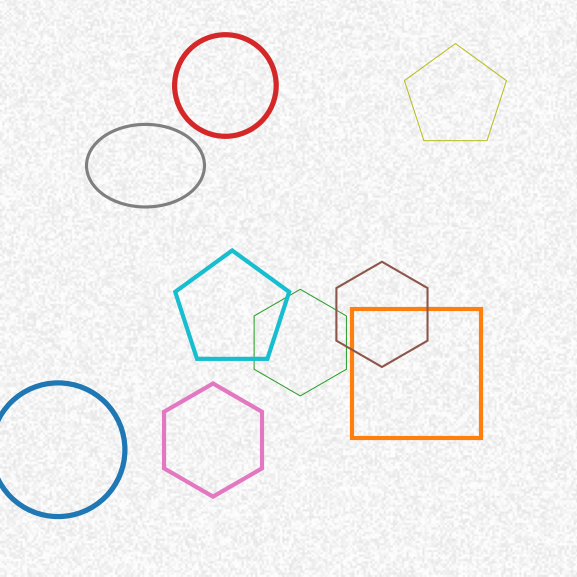[{"shape": "circle", "thickness": 2.5, "radius": 0.58, "center": [0.101, 0.22]}, {"shape": "square", "thickness": 2, "radius": 0.56, "center": [0.722, 0.352]}, {"shape": "hexagon", "thickness": 0.5, "radius": 0.46, "center": [0.52, 0.406]}, {"shape": "circle", "thickness": 2.5, "radius": 0.44, "center": [0.39, 0.851]}, {"shape": "hexagon", "thickness": 1, "radius": 0.46, "center": [0.661, 0.455]}, {"shape": "hexagon", "thickness": 2, "radius": 0.49, "center": [0.369, 0.237]}, {"shape": "oval", "thickness": 1.5, "radius": 0.51, "center": [0.252, 0.712]}, {"shape": "pentagon", "thickness": 0.5, "radius": 0.46, "center": [0.789, 0.831]}, {"shape": "pentagon", "thickness": 2, "radius": 0.52, "center": [0.402, 0.462]}]